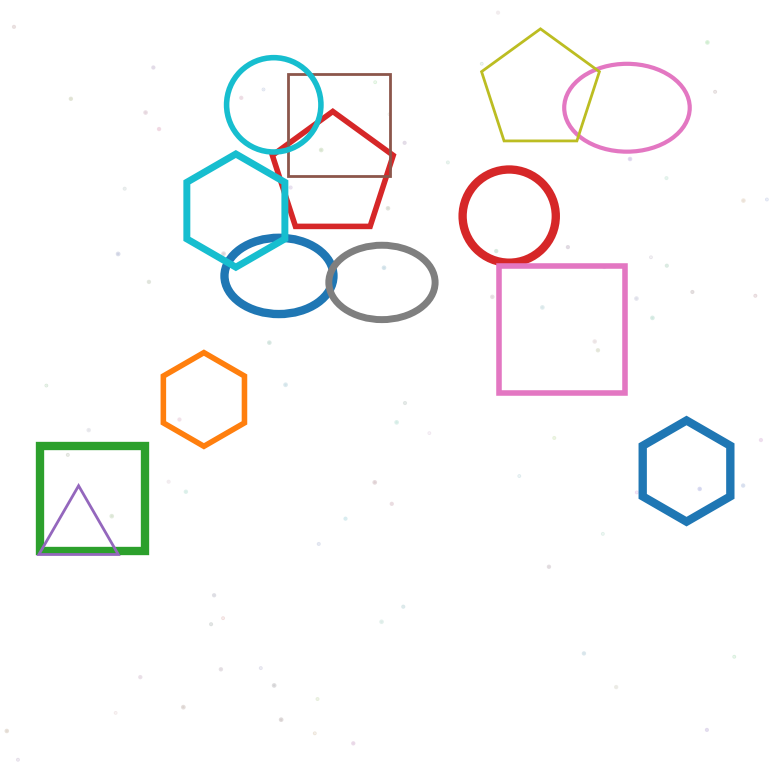[{"shape": "hexagon", "thickness": 3, "radius": 0.33, "center": [0.892, 0.388]}, {"shape": "oval", "thickness": 3, "radius": 0.35, "center": [0.362, 0.642]}, {"shape": "hexagon", "thickness": 2, "radius": 0.3, "center": [0.265, 0.481]}, {"shape": "square", "thickness": 3, "radius": 0.34, "center": [0.12, 0.352]}, {"shape": "circle", "thickness": 3, "radius": 0.3, "center": [0.661, 0.719]}, {"shape": "pentagon", "thickness": 2, "radius": 0.41, "center": [0.432, 0.773]}, {"shape": "triangle", "thickness": 1, "radius": 0.3, "center": [0.102, 0.31]}, {"shape": "square", "thickness": 1, "radius": 0.33, "center": [0.44, 0.838]}, {"shape": "square", "thickness": 2, "radius": 0.41, "center": [0.73, 0.572]}, {"shape": "oval", "thickness": 1.5, "radius": 0.41, "center": [0.814, 0.86]}, {"shape": "oval", "thickness": 2.5, "radius": 0.35, "center": [0.496, 0.633]}, {"shape": "pentagon", "thickness": 1, "radius": 0.4, "center": [0.702, 0.882]}, {"shape": "circle", "thickness": 2, "radius": 0.31, "center": [0.356, 0.864]}, {"shape": "hexagon", "thickness": 2.5, "radius": 0.37, "center": [0.306, 0.727]}]